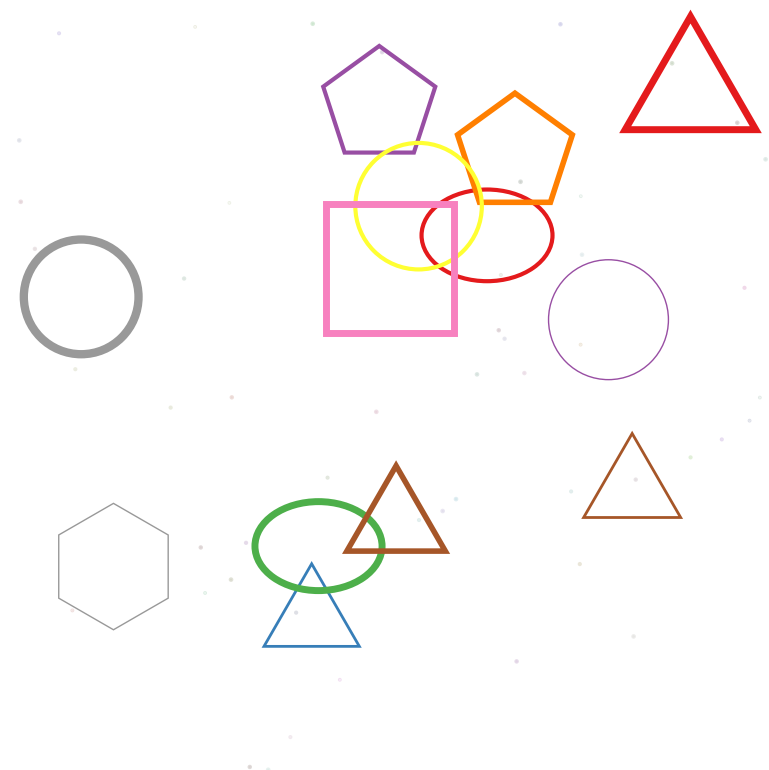[{"shape": "oval", "thickness": 1.5, "radius": 0.43, "center": [0.633, 0.694]}, {"shape": "triangle", "thickness": 2.5, "radius": 0.49, "center": [0.897, 0.881]}, {"shape": "triangle", "thickness": 1, "radius": 0.36, "center": [0.405, 0.196]}, {"shape": "oval", "thickness": 2.5, "radius": 0.41, "center": [0.414, 0.291]}, {"shape": "circle", "thickness": 0.5, "radius": 0.39, "center": [0.79, 0.585]}, {"shape": "pentagon", "thickness": 1.5, "radius": 0.38, "center": [0.493, 0.864]}, {"shape": "pentagon", "thickness": 2, "radius": 0.39, "center": [0.669, 0.801]}, {"shape": "circle", "thickness": 1.5, "radius": 0.41, "center": [0.544, 0.732]}, {"shape": "triangle", "thickness": 2, "radius": 0.37, "center": [0.514, 0.321]}, {"shape": "triangle", "thickness": 1, "radius": 0.36, "center": [0.821, 0.364]}, {"shape": "square", "thickness": 2.5, "radius": 0.42, "center": [0.507, 0.652]}, {"shape": "circle", "thickness": 3, "radius": 0.37, "center": [0.105, 0.614]}, {"shape": "hexagon", "thickness": 0.5, "radius": 0.41, "center": [0.147, 0.264]}]